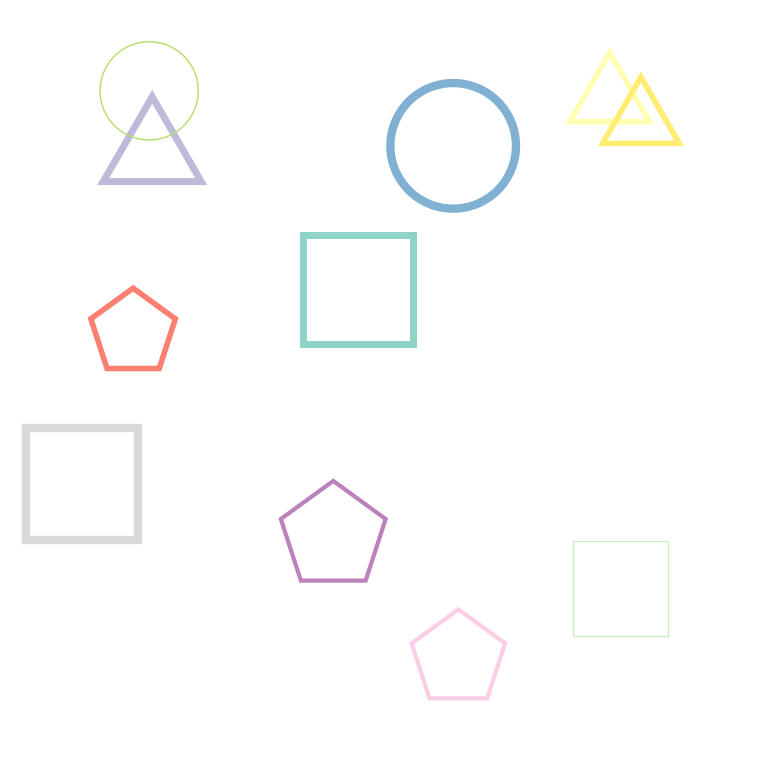[{"shape": "square", "thickness": 2.5, "radius": 0.36, "center": [0.465, 0.624]}, {"shape": "triangle", "thickness": 2, "radius": 0.3, "center": [0.792, 0.872]}, {"shape": "triangle", "thickness": 2.5, "radius": 0.37, "center": [0.198, 0.801]}, {"shape": "pentagon", "thickness": 2, "radius": 0.29, "center": [0.173, 0.568]}, {"shape": "circle", "thickness": 3, "radius": 0.41, "center": [0.589, 0.811]}, {"shape": "circle", "thickness": 0.5, "radius": 0.32, "center": [0.194, 0.882]}, {"shape": "pentagon", "thickness": 1.5, "radius": 0.32, "center": [0.595, 0.145]}, {"shape": "square", "thickness": 3, "radius": 0.36, "center": [0.106, 0.371]}, {"shape": "pentagon", "thickness": 1.5, "radius": 0.36, "center": [0.433, 0.304]}, {"shape": "square", "thickness": 0.5, "radius": 0.31, "center": [0.806, 0.236]}, {"shape": "triangle", "thickness": 2, "radius": 0.29, "center": [0.832, 0.843]}]